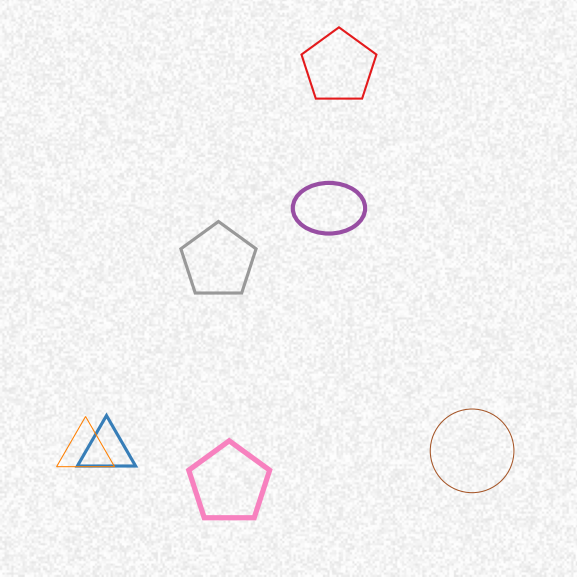[{"shape": "pentagon", "thickness": 1, "radius": 0.34, "center": [0.587, 0.884]}, {"shape": "triangle", "thickness": 1.5, "radius": 0.29, "center": [0.184, 0.221]}, {"shape": "oval", "thickness": 2, "radius": 0.31, "center": [0.57, 0.639]}, {"shape": "triangle", "thickness": 0.5, "radius": 0.29, "center": [0.148, 0.22]}, {"shape": "circle", "thickness": 0.5, "radius": 0.36, "center": [0.817, 0.218]}, {"shape": "pentagon", "thickness": 2.5, "radius": 0.37, "center": [0.397, 0.162]}, {"shape": "pentagon", "thickness": 1.5, "radius": 0.34, "center": [0.378, 0.547]}]